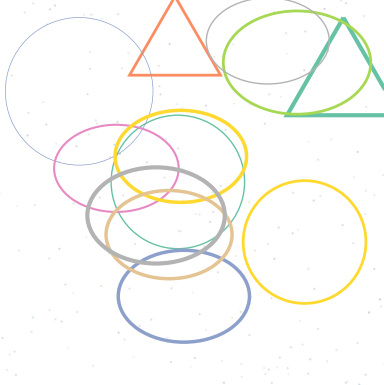[{"shape": "triangle", "thickness": 3, "radius": 0.84, "center": [0.892, 0.785]}, {"shape": "circle", "thickness": 1, "radius": 0.87, "center": [0.462, 0.527]}, {"shape": "triangle", "thickness": 2, "radius": 0.68, "center": [0.455, 0.873]}, {"shape": "circle", "thickness": 0.5, "radius": 0.96, "center": [0.206, 0.763]}, {"shape": "oval", "thickness": 2.5, "radius": 0.85, "center": [0.478, 0.231]}, {"shape": "oval", "thickness": 1.5, "radius": 0.81, "center": [0.302, 0.563]}, {"shape": "oval", "thickness": 2, "radius": 0.96, "center": [0.771, 0.837]}, {"shape": "oval", "thickness": 2.5, "radius": 0.85, "center": [0.47, 0.594]}, {"shape": "circle", "thickness": 2, "radius": 0.8, "center": [0.791, 0.371]}, {"shape": "oval", "thickness": 2.5, "radius": 0.82, "center": [0.439, 0.391]}, {"shape": "oval", "thickness": 1, "radius": 0.8, "center": [0.696, 0.894]}, {"shape": "oval", "thickness": 3, "radius": 0.89, "center": [0.405, 0.44]}]